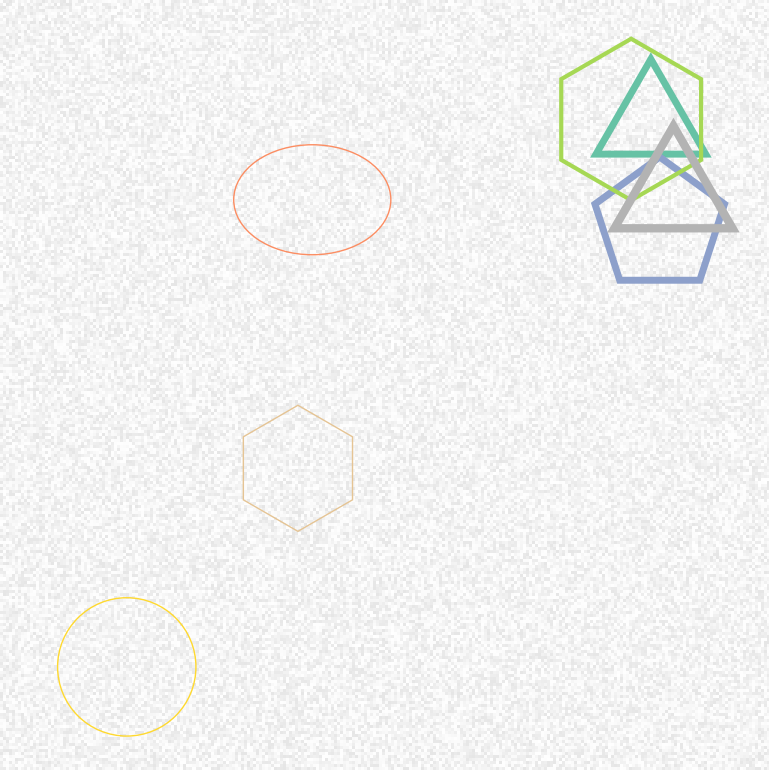[{"shape": "triangle", "thickness": 2.5, "radius": 0.41, "center": [0.845, 0.841]}, {"shape": "oval", "thickness": 0.5, "radius": 0.51, "center": [0.406, 0.741]}, {"shape": "pentagon", "thickness": 2.5, "radius": 0.44, "center": [0.857, 0.708]}, {"shape": "hexagon", "thickness": 1.5, "radius": 0.52, "center": [0.82, 0.845]}, {"shape": "circle", "thickness": 0.5, "radius": 0.45, "center": [0.165, 0.134]}, {"shape": "hexagon", "thickness": 0.5, "radius": 0.41, "center": [0.387, 0.392]}, {"shape": "triangle", "thickness": 3, "radius": 0.44, "center": [0.875, 0.748]}]